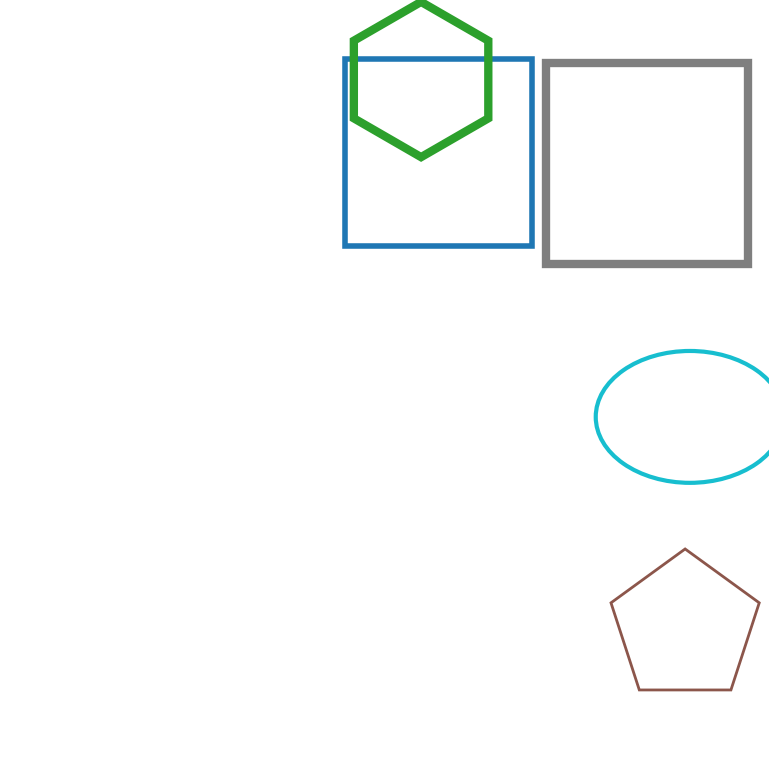[{"shape": "square", "thickness": 2, "radius": 0.61, "center": [0.569, 0.802]}, {"shape": "hexagon", "thickness": 3, "radius": 0.5, "center": [0.547, 0.897]}, {"shape": "pentagon", "thickness": 1, "radius": 0.51, "center": [0.89, 0.186]}, {"shape": "square", "thickness": 3, "radius": 0.65, "center": [0.84, 0.788]}, {"shape": "oval", "thickness": 1.5, "radius": 0.61, "center": [0.896, 0.459]}]